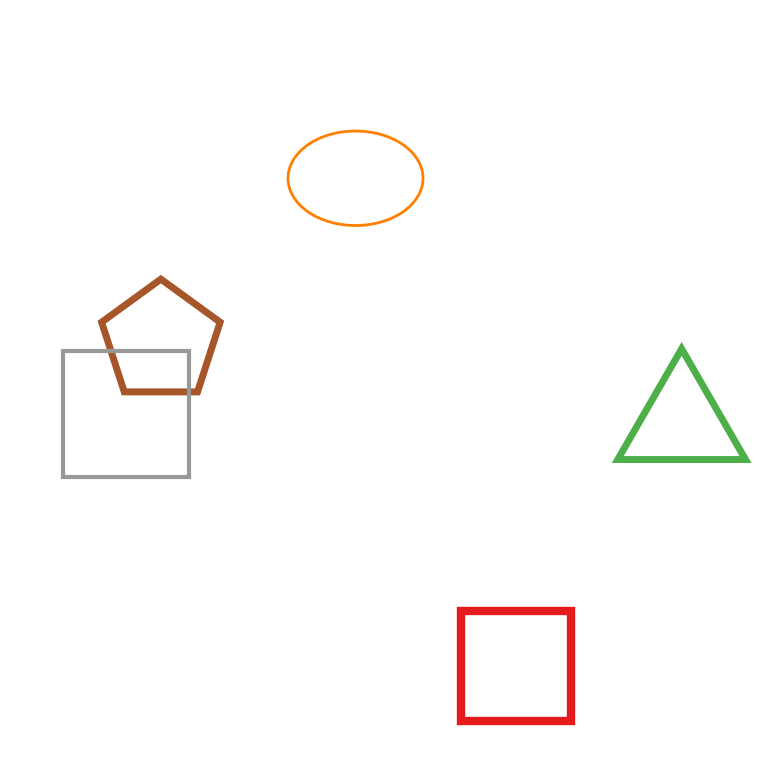[{"shape": "square", "thickness": 3, "radius": 0.36, "center": [0.67, 0.135]}, {"shape": "triangle", "thickness": 2.5, "radius": 0.48, "center": [0.885, 0.451]}, {"shape": "oval", "thickness": 1, "radius": 0.44, "center": [0.462, 0.768]}, {"shape": "pentagon", "thickness": 2.5, "radius": 0.4, "center": [0.209, 0.557]}, {"shape": "square", "thickness": 1.5, "radius": 0.41, "center": [0.163, 0.462]}]